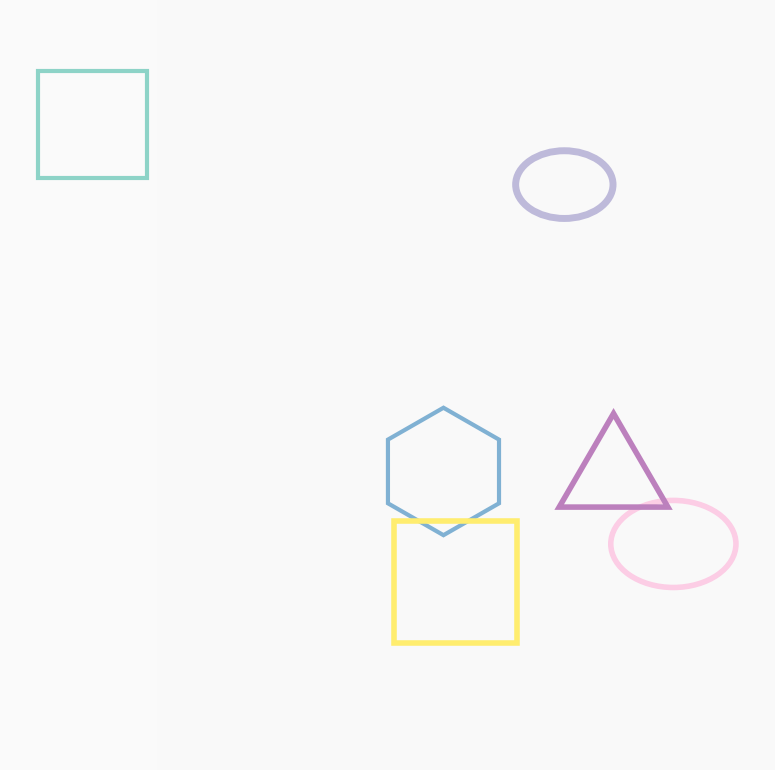[{"shape": "square", "thickness": 1.5, "radius": 0.35, "center": [0.12, 0.838]}, {"shape": "oval", "thickness": 2.5, "radius": 0.31, "center": [0.728, 0.76]}, {"shape": "hexagon", "thickness": 1.5, "radius": 0.41, "center": [0.572, 0.388]}, {"shape": "oval", "thickness": 2, "radius": 0.4, "center": [0.869, 0.294]}, {"shape": "triangle", "thickness": 2, "radius": 0.4, "center": [0.792, 0.382]}, {"shape": "square", "thickness": 2, "radius": 0.4, "center": [0.587, 0.244]}]